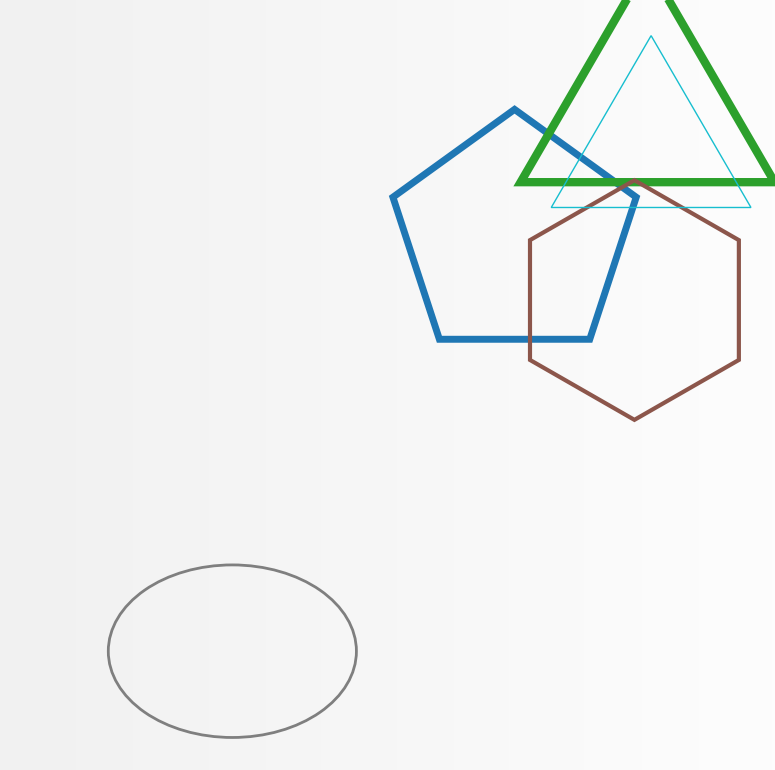[{"shape": "pentagon", "thickness": 2.5, "radius": 0.83, "center": [0.664, 0.693]}, {"shape": "triangle", "thickness": 3, "radius": 0.95, "center": [0.836, 0.858]}, {"shape": "hexagon", "thickness": 1.5, "radius": 0.78, "center": [0.819, 0.61]}, {"shape": "oval", "thickness": 1, "radius": 0.8, "center": [0.3, 0.154]}, {"shape": "triangle", "thickness": 0.5, "radius": 0.74, "center": [0.84, 0.805]}]